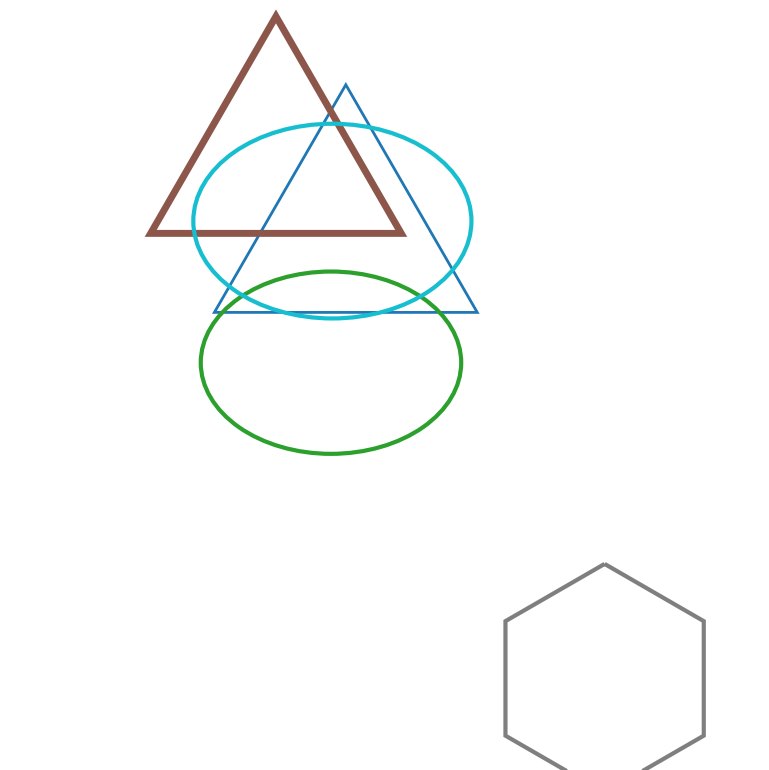[{"shape": "triangle", "thickness": 1, "radius": 0.99, "center": [0.449, 0.693]}, {"shape": "oval", "thickness": 1.5, "radius": 0.85, "center": [0.43, 0.529]}, {"shape": "triangle", "thickness": 2.5, "radius": 0.94, "center": [0.358, 0.791]}, {"shape": "hexagon", "thickness": 1.5, "radius": 0.74, "center": [0.785, 0.119]}, {"shape": "oval", "thickness": 1.5, "radius": 0.9, "center": [0.432, 0.713]}]